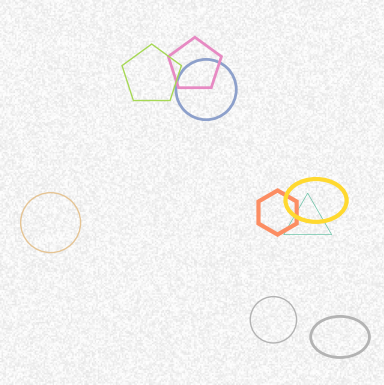[{"shape": "triangle", "thickness": 0.5, "radius": 0.36, "center": [0.799, 0.427]}, {"shape": "hexagon", "thickness": 3, "radius": 0.29, "center": [0.721, 0.448]}, {"shape": "circle", "thickness": 2, "radius": 0.39, "center": [0.535, 0.767]}, {"shape": "pentagon", "thickness": 2, "radius": 0.36, "center": [0.506, 0.831]}, {"shape": "pentagon", "thickness": 1, "radius": 0.41, "center": [0.394, 0.805]}, {"shape": "oval", "thickness": 3, "radius": 0.4, "center": [0.821, 0.479]}, {"shape": "circle", "thickness": 1, "radius": 0.39, "center": [0.131, 0.422]}, {"shape": "oval", "thickness": 2, "radius": 0.38, "center": [0.883, 0.125]}, {"shape": "circle", "thickness": 1, "radius": 0.3, "center": [0.71, 0.169]}]